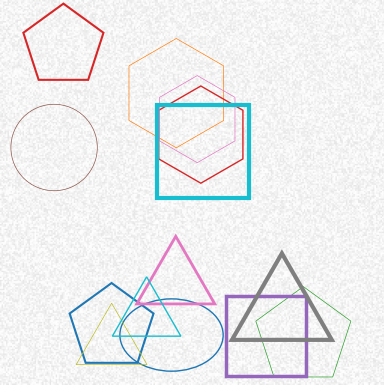[{"shape": "oval", "thickness": 1, "radius": 0.67, "center": [0.445, 0.13]}, {"shape": "pentagon", "thickness": 1.5, "radius": 0.57, "center": [0.29, 0.15]}, {"shape": "hexagon", "thickness": 0.5, "radius": 0.71, "center": [0.458, 0.758]}, {"shape": "pentagon", "thickness": 0.5, "radius": 0.65, "center": [0.788, 0.126]}, {"shape": "hexagon", "thickness": 1, "radius": 0.63, "center": [0.522, 0.65]}, {"shape": "pentagon", "thickness": 1.5, "radius": 0.55, "center": [0.165, 0.881]}, {"shape": "square", "thickness": 2.5, "radius": 0.52, "center": [0.692, 0.127]}, {"shape": "circle", "thickness": 0.5, "radius": 0.56, "center": [0.141, 0.617]}, {"shape": "triangle", "thickness": 2, "radius": 0.59, "center": [0.456, 0.269]}, {"shape": "hexagon", "thickness": 0.5, "radius": 0.57, "center": [0.512, 0.691]}, {"shape": "triangle", "thickness": 3, "radius": 0.75, "center": [0.732, 0.192]}, {"shape": "triangle", "thickness": 0.5, "radius": 0.53, "center": [0.29, 0.106]}, {"shape": "square", "thickness": 3, "radius": 0.6, "center": [0.527, 0.607]}, {"shape": "triangle", "thickness": 1, "radius": 0.51, "center": [0.381, 0.178]}]